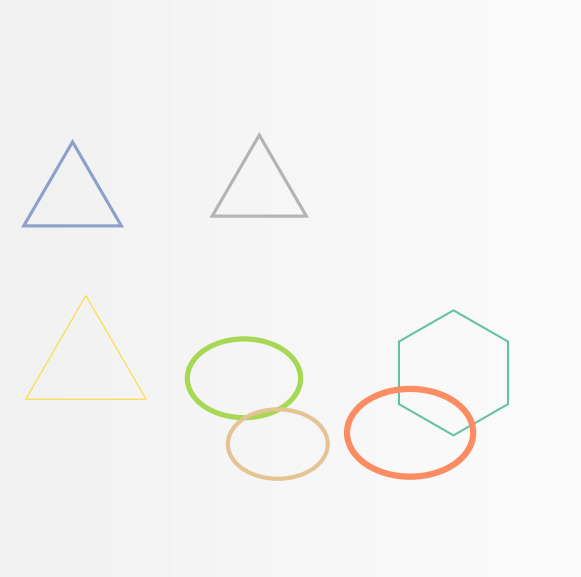[{"shape": "hexagon", "thickness": 1, "radius": 0.54, "center": [0.78, 0.354]}, {"shape": "oval", "thickness": 3, "radius": 0.54, "center": [0.706, 0.25]}, {"shape": "triangle", "thickness": 1.5, "radius": 0.48, "center": [0.125, 0.656]}, {"shape": "oval", "thickness": 2.5, "radius": 0.49, "center": [0.42, 0.344]}, {"shape": "triangle", "thickness": 0.5, "radius": 0.6, "center": [0.148, 0.368]}, {"shape": "oval", "thickness": 2, "radius": 0.43, "center": [0.478, 0.23]}, {"shape": "triangle", "thickness": 1.5, "radius": 0.47, "center": [0.446, 0.672]}]